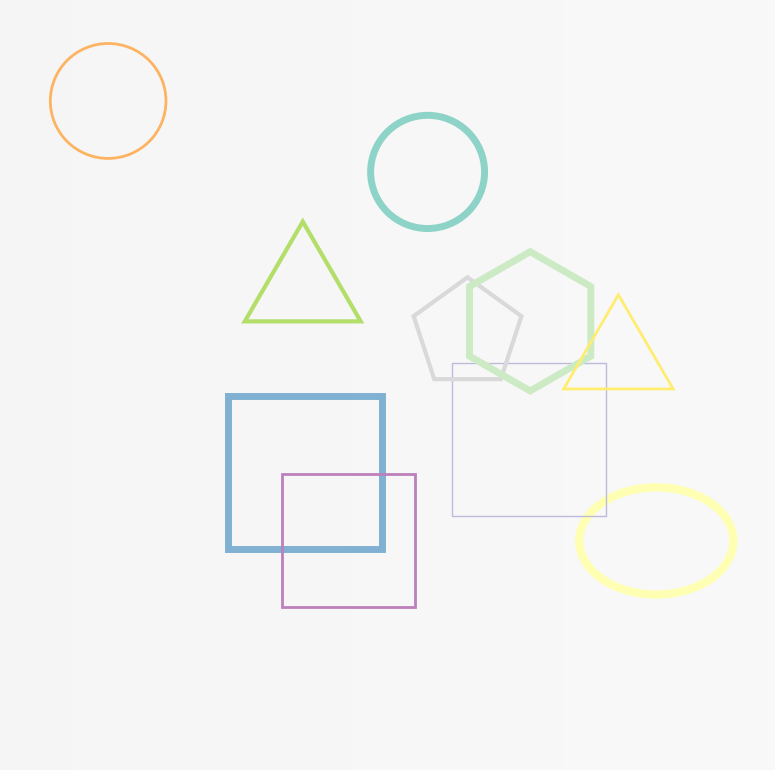[{"shape": "circle", "thickness": 2.5, "radius": 0.37, "center": [0.552, 0.777]}, {"shape": "oval", "thickness": 3, "radius": 0.5, "center": [0.847, 0.297]}, {"shape": "square", "thickness": 0.5, "radius": 0.5, "center": [0.683, 0.43]}, {"shape": "square", "thickness": 2.5, "radius": 0.5, "center": [0.393, 0.386]}, {"shape": "circle", "thickness": 1, "radius": 0.37, "center": [0.14, 0.869]}, {"shape": "triangle", "thickness": 1.5, "radius": 0.43, "center": [0.391, 0.626]}, {"shape": "pentagon", "thickness": 1.5, "radius": 0.37, "center": [0.603, 0.567]}, {"shape": "square", "thickness": 1, "radius": 0.43, "center": [0.45, 0.298]}, {"shape": "hexagon", "thickness": 2.5, "radius": 0.45, "center": [0.684, 0.583]}, {"shape": "triangle", "thickness": 1, "radius": 0.41, "center": [0.798, 0.536]}]